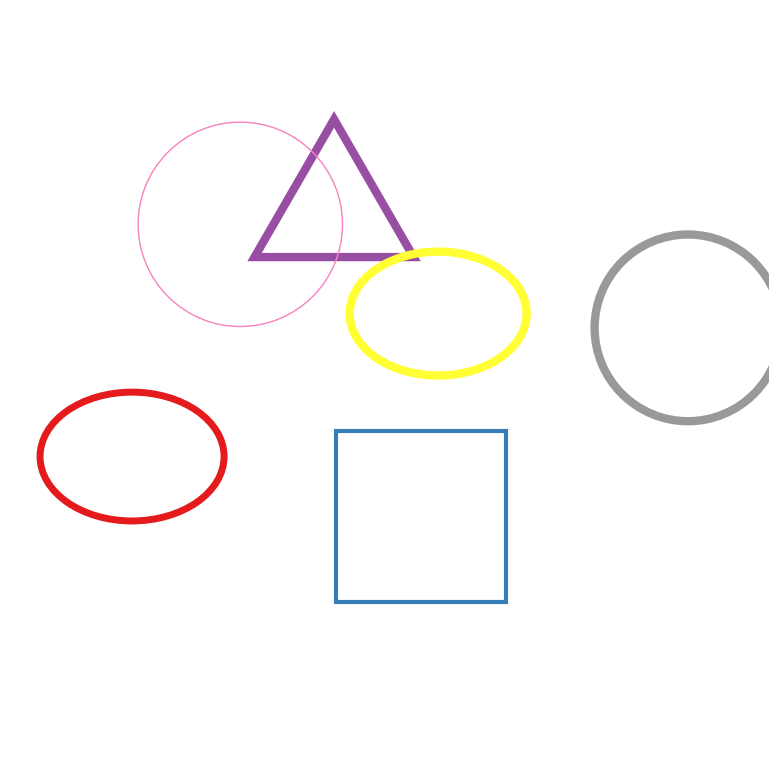[{"shape": "oval", "thickness": 2.5, "radius": 0.6, "center": [0.172, 0.407]}, {"shape": "square", "thickness": 1.5, "radius": 0.55, "center": [0.547, 0.329]}, {"shape": "triangle", "thickness": 3, "radius": 0.6, "center": [0.434, 0.726]}, {"shape": "oval", "thickness": 3, "radius": 0.57, "center": [0.569, 0.593]}, {"shape": "circle", "thickness": 0.5, "radius": 0.66, "center": [0.312, 0.709]}, {"shape": "circle", "thickness": 3, "radius": 0.61, "center": [0.893, 0.574]}]